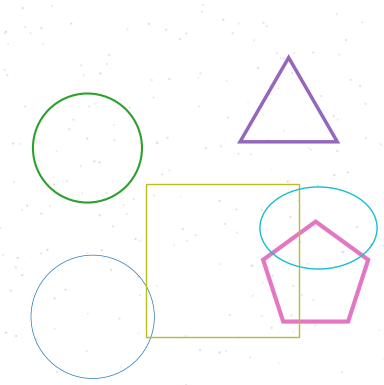[{"shape": "circle", "thickness": 0.5, "radius": 0.8, "center": [0.241, 0.177]}, {"shape": "circle", "thickness": 1.5, "radius": 0.71, "center": [0.227, 0.616]}, {"shape": "triangle", "thickness": 2.5, "radius": 0.73, "center": [0.75, 0.705]}, {"shape": "pentagon", "thickness": 3, "radius": 0.72, "center": [0.82, 0.281]}, {"shape": "square", "thickness": 1, "radius": 0.99, "center": [0.577, 0.324]}, {"shape": "oval", "thickness": 1, "radius": 0.76, "center": [0.827, 0.408]}]